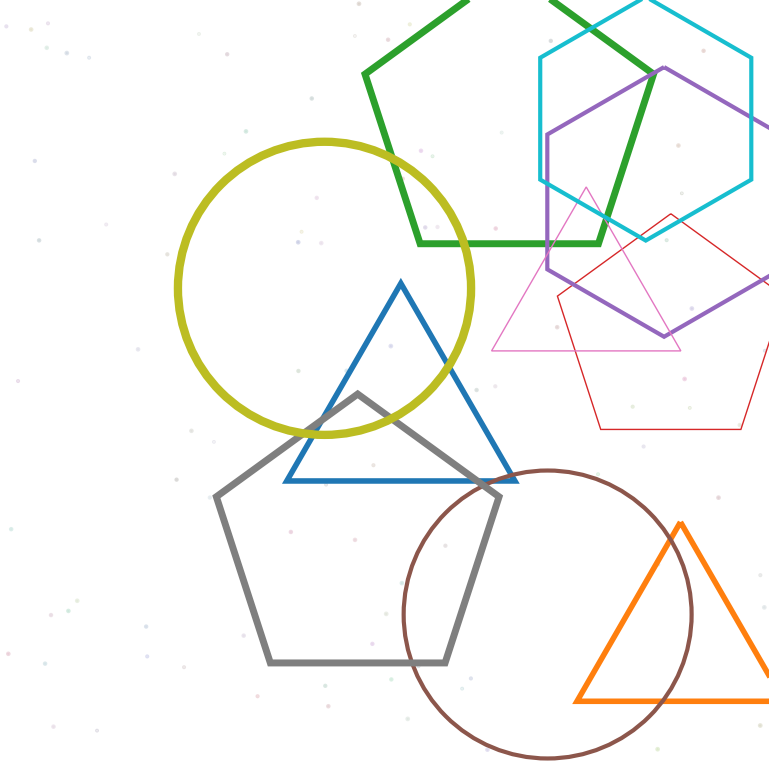[{"shape": "triangle", "thickness": 2, "radius": 0.86, "center": [0.521, 0.461]}, {"shape": "triangle", "thickness": 2, "radius": 0.78, "center": [0.884, 0.167]}, {"shape": "pentagon", "thickness": 2.5, "radius": 0.98, "center": [0.661, 0.843]}, {"shape": "pentagon", "thickness": 0.5, "radius": 0.77, "center": [0.871, 0.568]}, {"shape": "hexagon", "thickness": 1.5, "radius": 0.88, "center": [0.862, 0.738]}, {"shape": "circle", "thickness": 1.5, "radius": 0.93, "center": [0.711, 0.202]}, {"shape": "triangle", "thickness": 0.5, "radius": 0.71, "center": [0.761, 0.615]}, {"shape": "pentagon", "thickness": 2.5, "radius": 0.97, "center": [0.465, 0.295]}, {"shape": "circle", "thickness": 3, "radius": 0.95, "center": [0.421, 0.626]}, {"shape": "hexagon", "thickness": 1.5, "radius": 0.79, "center": [0.839, 0.846]}]